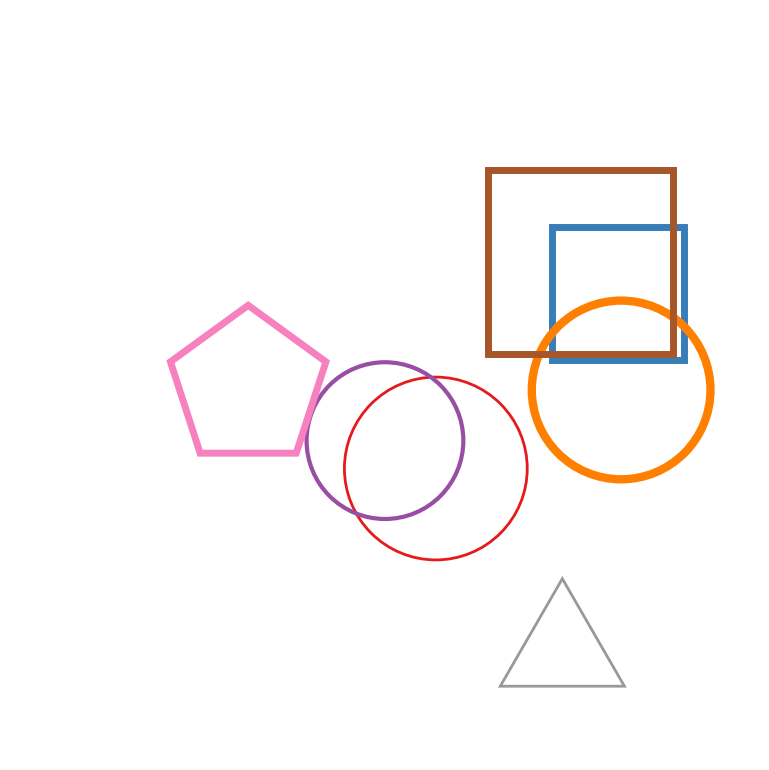[{"shape": "circle", "thickness": 1, "radius": 0.59, "center": [0.566, 0.392]}, {"shape": "square", "thickness": 2.5, "radius": 0.43, "center": [0.803, 0.619]}, {"shape": "circle", "thickness": 1.5, "radius": 0.51, "center": [0.5, 0.428]}, {"shape": "circle", "thickness": 3, "radius": 0.58, "center": [0.807, 0.494]}, {"shape": "square", "thickness": 2.5, "radius": 0.6, "center": [0.754, 0.66]}, {"shape": "pentagon", "thickness": 2.5, "radius": 0.53, "center": [0.322, 0.497]}, {"shape": "triangle", "thickness": 1, "radius": 0.47, "center": [0.73, 0.155]}]